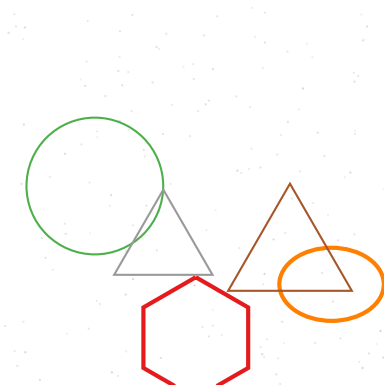[{"shape": "hexagon", "thickness": 3, "radius": 0.79, "center": [0.509, 0.123]}, {"shape": "circle", "thickness": 1.5, "radius": 0.89, "center": [0.246, 0.517]}, {"shape": "oval", "thickness": 3, "radius": 0.68, "center": [0.861, 0.262]}, {"shape": "triangle", "thickness": 1.5, "radius": 0.93, "center": [0.753, 0.337]}, {"shape": "triangle", "thickness": 1.5, "radius": 0.74, "center": [0.424, 0.36]}]